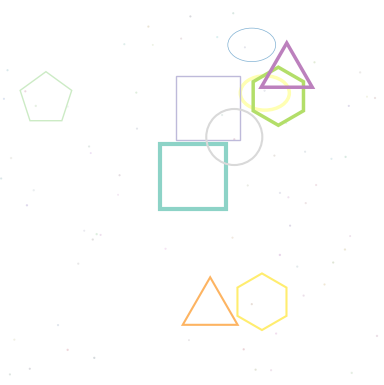[{"shape": "square", "thickness": 3, "radius": 0.42, "center": [0.501, 0.541]}, {"shape": "oval", "thickness": 2.5, "radius": 0.32, "center": [0.688, 0.759]}, {"shape": "square", "thickness": 1, "radius": 0.41, "center": [0.54, 0.719]}, {"shape": "oval", "thickness": 0.5, "radius": 0.31, "center": [0.654, 0.883]}, {"shape": "triangle", "thickness": 1.5, "radius": 0.41, "center": [0.546, 0.197]}, {"shape": "hexagon", "thickness": 2.5, "radius": 0.38, "center": [0.723, 0.75]}, {"shape": "circle", "thickness": 1.5, "radius": 0.36, "center": [0.609, 0.644]}, {"shape": "triangle", "thickness": 2.5, "radius": 0.38, "center": [0.745, 0.812]}, {"shape": "pentagon", "thickness": 1, "radius": 0.35, "center": [0.119, 0.743]}, {"shape": "hexagon", "thickness": 1.5, "radius": 0.37, "center": [0.68, 0.216]}]